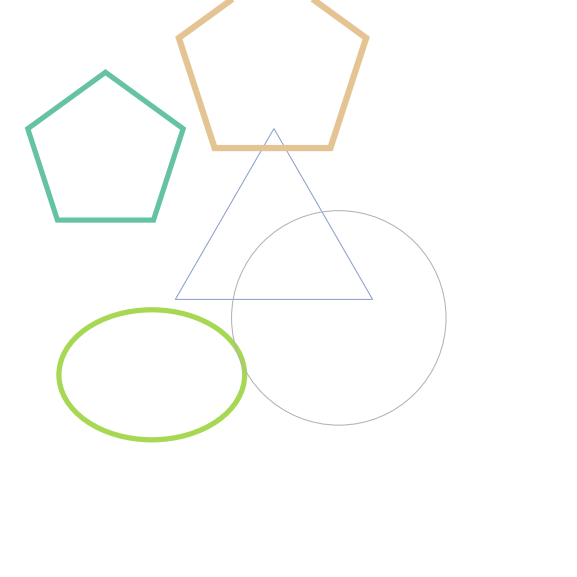[{"shape": "pentagon", "thickness": 2.5, "radius": 0.71, "center": [0.183, 0.732]}, {"shape": "triangle", "thickness": 0.5, "radius": 0.99, "center": [0.474, 0.579]}, {"shape": "oval", "thickness": 2.5, "radius": 0.8, "center": [0.263, 0.35]}, {"shape": "pentagon", "thickness": 3, "radius": 0.85, "center": [0.472, 0.881]}, {"shape": "circle", "thickness": 0.5, "radius": 0.93, "center": [0.587, 0.449]}]